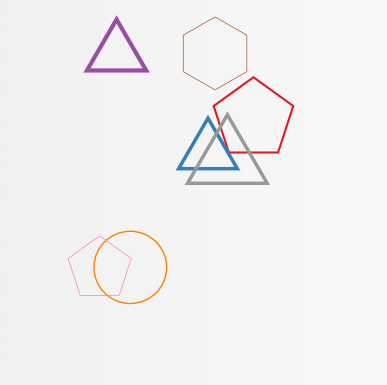[{"shape": "pentagon", "thickness": 1.5, "radius": 0.54, "center": [0.654, 0.691]}, {"shape": "triangle", "thickness": 2.5, "radius": 0.44, "center": [0.537, 0.606]}, {"shape": "triangle", "thickness": 3, "radius": 0.44, "center": [0.301, 0.861]}, {"shape": "circle", "thickness": 1, "radius": 0.47, "center": [0.336, 0.306]}, {"shape": "hexagon", "thickness": 0.5, "radius": 0.47, "center": [0.555, 0.861]}, {"shape": "pentagon", "thickness": 0.5, "radius": 0.43, "center": [0.257, 0.302]}, {"shape": "triangle", "thickness": 2.5, "radius": 0.59, "center": [0.587, 0.583]}]